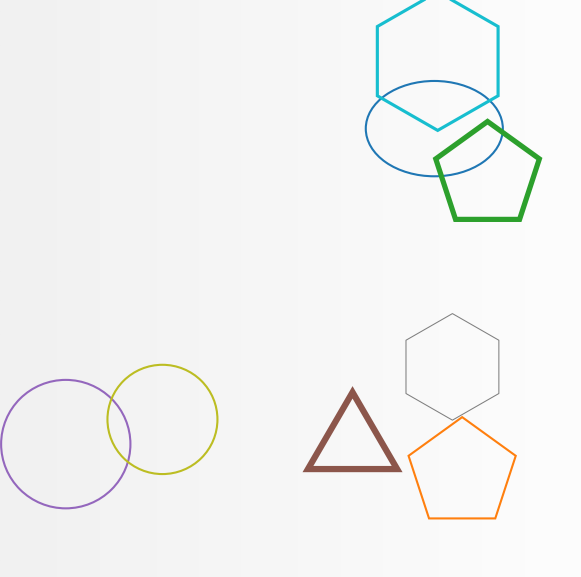[{"shape": "oval", "thickness": 1, "radius": 0.59, "center": [0.747, 0.776]}, {"shape": "pentagon", "thickness": 1, "radius": 0.48, "center": [0.795, 0.18]}, {"shape": "pentagon", "thickness": 2.5, "radius": 0.47, "center": [0.839, 0.695]}, {"shape": "circle", "thickness": 1, "radius": 0.56, "center": [0.113, 0.23]}, {"shape": "triangle", "thickness": 3, "radius": 0.44, "center": [0.607, 0.231]}, {"shape": "hexagon", "thickness": 0.5, "radius": 0.46, "center": [0.778, 0.364]}, {"shape": "circle", "thickness": 1, "radius": 0.47, "center": [0.279, 0.273]}, {"shape": "hexagon", "thickness": 1.5, "radius": 0.6, "center": [0.753, 0.893]}]